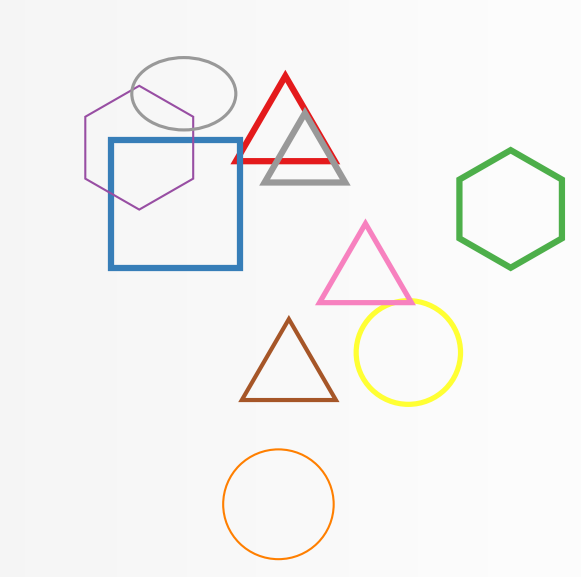[{"shape": "triangle", "thickness": 3, "radius": 0.49, "center": [0.491, 0.769]}, {"shape": "square", "thickness": 3, "radius": 0.55, "center": [0.303, 0.646]}, {"shape": "hexagon", "thickness": 3, "radius": 0.51, "center": [0.879, 0.637]}, {"shape": "hexagon", "thickness": 1, "radius": 0.54, "center": [0.24, 0.743]}, {"shape": "circle", "thickness": 1, "radius": 0.48, "center": [0.479, 0.126]}, {"shape": "circle", "thickness": 2.5, "radius": 0.45, "center": [0.703, 0.389]}, {"shape": "triangle", "thickness": 2, "radius": 0.47, "center": [0.497, 0.353]}, {"shape": "triangle", "thickness": 2.5, "radius": 0.46, "center": [0.629, 0.521]}, {"shape": "oval", "thickness": 1.5, "radius": 0.45, "center": [0.316, 0.837]}, {"shape": "triangle", "thickness": 3, "radius": 0.4, "center": [0.525, 0.723]}]